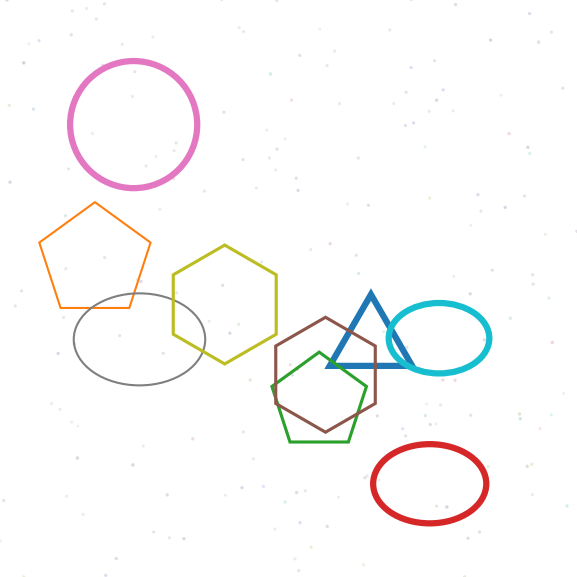[{"shape": "triangle", "thickness": 3, "radius": 0.41, "center": [0.642, 0.407]}, {"shape": "pentagon", "thickness": 1, "radius": 0.51, "center": [0.164, 0.548]}, {"shape": "pentagon", "thickness": 1.5, "radius": 0.43, "center": [0.553, 0.303]}, {"shape": "oval", "thickness": 3, "radius": 0.49, "center": [0.744, 0.161]}, {"shape": "hexagon", "thickness": 1.5, "radius": 0.5, "center": [0.564, 0.35]}, {"shape": "circle", "thickness": 3, "radius": 0.55, "center": [0.231, 0.783]}, {"shape": "oval", "thickness": 1, "radius": 0.57, "center": [0.242, 0.411]}, {"shape": "hexagon", "thickness": 1.5, "radius": 0.51, "center": [0.389, 0.472]}, {"shape": "oval", "thickness": 3, "radius": 0.44, "center": [0.76, 0.413]}]